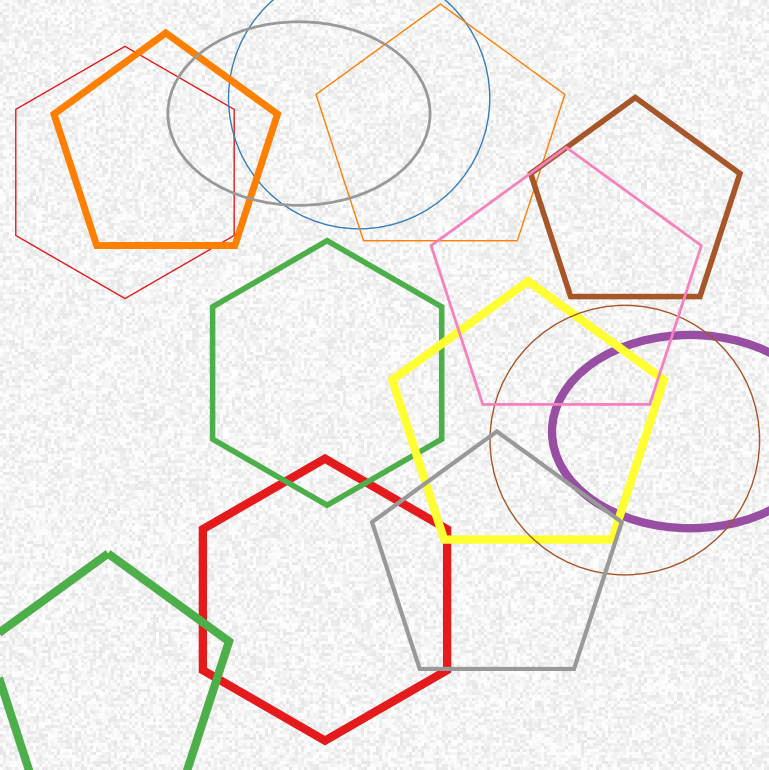[{"shape": "hexagon", "thickness": 3, "radius": 0.92, "center": [0.422, 0.221]}, {"shape": "hexagon", "thickness": 0.5, "radius": 0.82, "center": [0.162, 0.776]}, {"shape": "circle", "thickness": 0.5, "radius": 0.85, "center": [0.466, 0.872]}, {"shape": "pentagon", "thickness": 3, "radius": 0.83, "center": [0.14, 0.116]}, {"shape": "hexagon", "thickness": 2, "radius": 0.86, "center": [0.425, 0.516]}, {"shape": "oval", "thickness": 3, "radius": 0.9, "center": [0.896, 0.439]}, {"shape": "pentagon", "thickness": 2.5, "radius": 0.76, "center": [0.215, 0.805]}, {"shape": "pentagon", "thickness": 0.5, "radius": 0.85, "center": [0.572, 0.825]}, {"shape": "pentagon", "thickness": 3, "radius": 0.93, "center": [0.686, 0.449]}, {"shape": "circle", "thickness": 0.5, "radius": 0.88, "center": [0.811, 0.428]}, {"shape": "pentagon", "thickness": 2, "radius": 0.71, "center": [0.825, 0.73]}, {"shape": "pentagon", "thickness": 1, "radius": 0.92, "center": [0.735, 0.624]}, {"shape": "pentagon", "thickness": 1.5, "radius": 0.85, "center": [0.645, 0.269]}, {"shape": "oval", "thickness": 1, "radius": 0.85, "center": [0.388, 0.853]}]